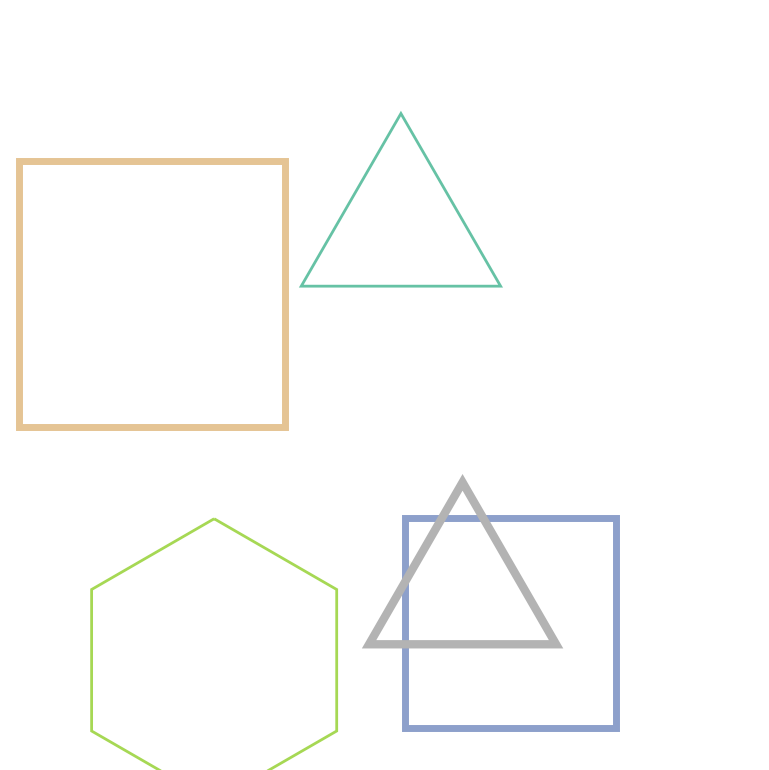[{"shape": "triangle", "thickness": 1, "radius": 0.75, "center": [0.521, 0.703]}, {"shape": "square", "thickness": 2.5, "radius": 0.68, "center": [0.663, 0.191]}, {"shape": "hexagon", "thickness": 1, "radius": 0.92, "center": [0.278, 0.143]}, {"shape": "square", "thickness": 2.5, "radius": 0.86, "center": [0.198, 0.618]}, {"shape": "triangle", "thickness": 3, "radius": 0.7, "center": [0.601, 0.233]}]